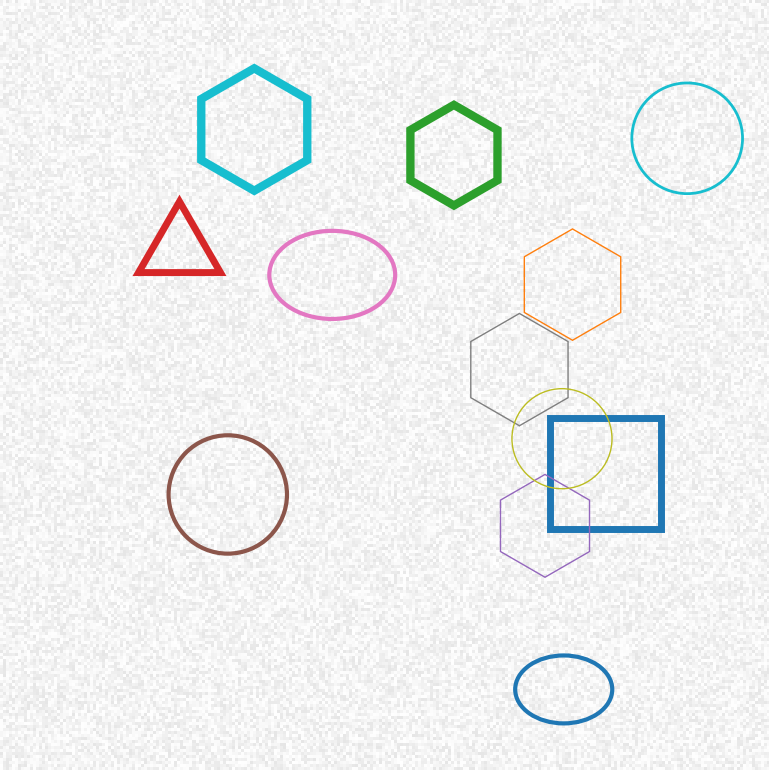[{"shape": "square", "thickness": 2.5, "radius": 0.36, "center": [0.786, 0.385]}, {"shape": "oval", "thickness": 1.5, "radius": 0.32, "center": [0.732, 0.105]}, {"shape": "hexagon", "thickness": 0.5, "radius": 0.36, "center": [0.744, 0.63]}, {"shape": "hexagon", "thickness": 3, "radius": 0.33, "center": [0.59, 0.798]}, {"shape": "triangle", "thickness": 2.5, "radius": 0.31, "center": [0.233, 0.677]}, {"shape": "hexagon", "thickness": 0.5, "radius": 0.33, "center": [0.708, 0.317]}, {"shape": "circle", "thickness": 1.5, "radius": 0.38, "center": [0.296, 0.358]}, {"shape": "oval", "thickness": 1.5, "radius": 0.41, "center": [0.431, 0.643]}, {"shape": "hexagon", "thickness": 0.5, "radius": 0.36, "center": [0.675, 0.52]}, {"shape": "circle", "thickness": 0.5, "radius": 0.32, "center": [0.73, 0.43]}, {"shape": "circle", "thickness": 1, "radius": 0.36, "center": [0.892, 0.82]}, {"shape": "hexagon", "thickness": 3, "radius": 0.4, "center": [0.33, 0.832]}]